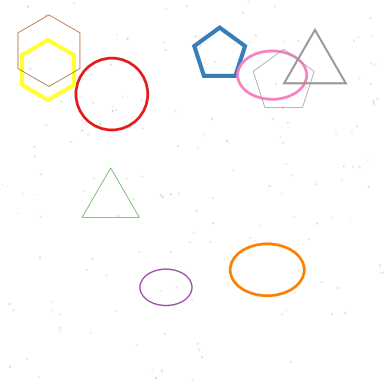[{"shape": "circle", "thickness": 2, "radius": 0.47, "center": [0.291, 0.756]}, {"shape": "pentagon", "thickness": 3, "radius": 0.35, "center": [0.571, 0.859]}, {"shape": "triangle", "thickness": 0.5, "radius": 0.43, "center": [0.288, 0.478]}, {"shape": "oval", "thickness": 1, "radius": 0.34, "center": [0.431, 0.254]}, {"shape": "oval", "thickness": 2, "radius": 0.48, "center": [0.694, 0.299]}, {"shape": "hexagon", "thickness": 3, "radius": 0.39, "center": [0.125, 0.818]}, {"shape": "hexagon", "thickness": 0.5, "radius": 0.46, "center": [0.127, 0.868]}, {"shape": "oval", "thickness": 2, "radius": 0.45, "center": [0.707, 0.805]}, {"shape": "pentagon", "thickness": 0.5, "radius": 0.42, "center": [0.737, 0.789]}, {"shape": "triangle", "thickness": 1.5, "radius": 0.46, "center": [0.818, 0.83]}]